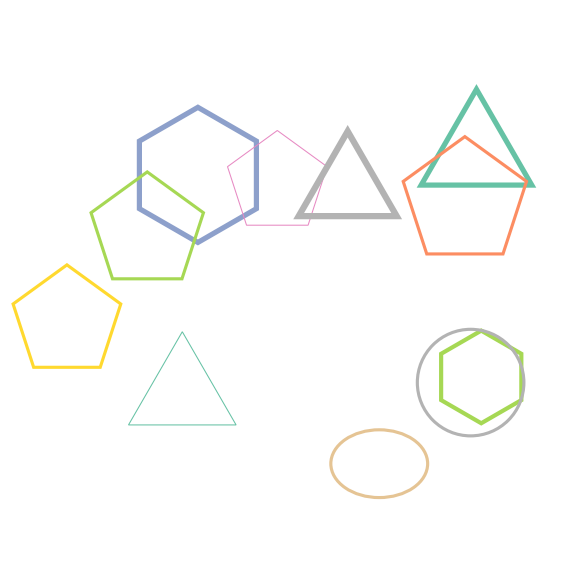[{"shape": "triangle", "thickness": 2.5, "radius": 0.55, "center": [0.825, 0.734]}, {"shape": "triangle", "thickness": 0.5, "radius": 0.54, "center": [0.316, 0.317]}, {"shape": "pentagon", "thickness": 1.5, "radius": 0.56, "center": [0.805, 0.65]}, {"shape": "hexagon", "thickness": 2.5, "radius": 0.58, "center": [0.343, 0.696]}, {"shape": "pentagon", "thickness": 0.5, "radius": 0.45, "center": [0.48, 0.683]}, {"shape": "hexagon", "thickness": 2, "radius": 0.4, "center": [0.833, 0.346]}, {"shape": "pentagon", "thickness": 1.5, "radius": 0.51, "center": [0.255, 0.599]}, {"shape": "pentagon", "thickness": 1.5, "radius": 0.49, "center": [0.116, 0.442]}, {"shape": "oval", "thickness": 1.5, "radius": 0.42, "center": [0.657, 0.196]}, {"shape": "circle", "thickness": 1.5, "radius": 0.46, "center": [0.815, 0.337]}, {"shape": "triangle", "thickness": 3, "radius": 0.49, "center": [0.602, 0.674]}]